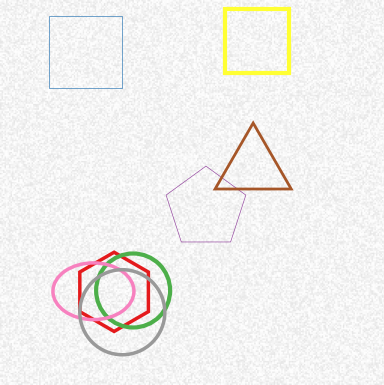[{"shape": "hexagon", "thickness": 2.5, "radius": 0.51, "center": [0.296, 0.242]}, {"shape": "square", "thickness": 0.5, "radius": 0.47, "center": [0.223, 0.865]}, {"shape": "circle", "thickness": 3, "radius": 0.48, "center": [0.346, 0.245]}, {"shape": "pentagon", "thickness": 0.5, "radius": 0.54, "center": [0.535, 0.46]}, {"shape": "square", "thickness": 3, "radius": 0.41, "center": [0.668, 0.894]}, {"shape": "triangle", "thickness": 2, "radius": 0.57, "center": [0.658, 0.566]}, {"shape": "oval", "thickness": 2.5, "radius": 0.53, "center": [0.243, 0.243]}, {"shape": "circle", "thickness": 2.5, "radius": 0.55, "center": [0.318, 0.189]}]